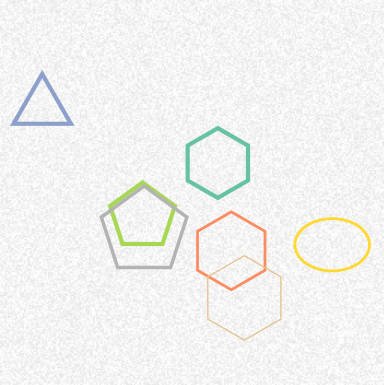[{"shape": "hexagon", "thickness": 3, "radius": 0.45, "center": [0.566, 0.577]}, {"shape": "hexagon", "thickness": 2, "radius": 0.51, "center": [0.601, 0.349]}, {"shape": "triangle", "thickness": 3, "radius": 0.43, "center": [0.11, 0.722]}, {"shape": "pentagon", "thickness": 3, "radius": 0.44, "center": [0.37, 0.438]}, {"shape": "oval", "thickness": 2, "radius": 0.48, "center": [0.863, 0.364]}, {"shape": "hexagon", "thickness": 1, "radius": 0.55, "center": [0.635, 0.226]}, {"shape": "pentagon", "thickness": 2.5, "radius": 0.58, "center": [0.374, 0.4]}]